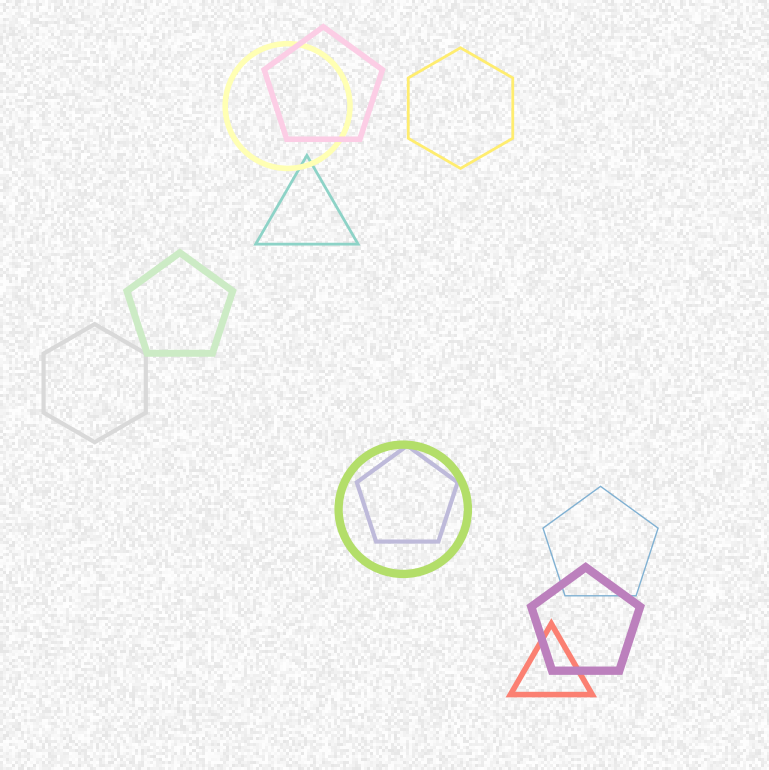[{"shape": "triangle", "thickness": 1, "radius": 0.38, "center": [0.399, 0.721]}, {"shape": "circle", "thickness": 2, "radius": 0.41, "center": [0.373, 0.862]}, {"shape": "pentagon", "thickness": 1.5, "radius": 0.34, "center": [0.529, 0.352]}, {"shape": "triangle", "thickness": 2, "radius": 0.31, "center": [0.716, 0.129]}, {"shape": "pentagon", "thickness": 0.5, "radius": 0.39, "center": [0.78, 0.29]}, {"shape": "circle", "thickness": 3, "radius": 0.42, "center": [0.524, 0.339]}, {"shape": "pentagon", "thickness": 2, "radius": 0.4, "center": [0.42, 0.884]}, {"shape": "hexagon", "thickness": 1.5, "radius": 0.38, "center": [0.123, 0.502]}, {"shape": "pentagon", "thickness": 3, "radius": 0.37, "center": [0.761, 0.189]}, {"shape": "pentagon", "thickness": 2.5, "radius": 0.36, "center": [0.234, 0.6]}, {"shape": "hexagon", "thickness": 1, "radius": 0.39, "center": [0.598, 0.86]}]